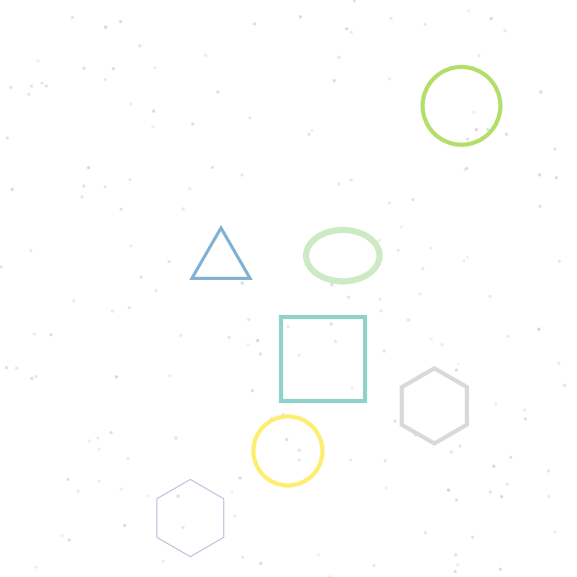[{"shape": "square", "thickness": 2, "radius": 0.36, "center": [0.559, 0.377]}, {"shape": "hexagon", "thickness": 0.5, "radius": 0.33, "center": [0.33, 0.102]}, {"shape": "triangle", "thickness": 1.5, "radius": 0.29, "center": [0.383, 0.546]}, {"shape": "circle", "thickness": 2, "radius": 0.34, "center": [0.799, 0.816]}, {"shape": "hexagon", "thickness": 2, "radius": 0.33, "center": [0.752, 0.296]}, {"shape": "oval", "thickness": 3, "radius": 0.32, "center": [0.594, 0.556]}, {"shape": "circle", "thickness": 2, "radius": 0.3, "center": [0.499, 0.218]}]